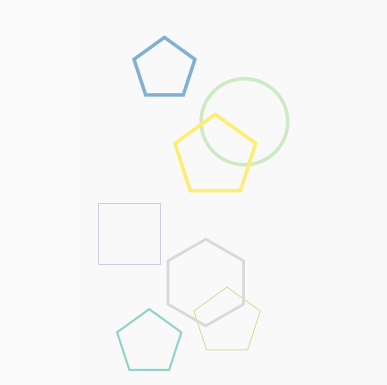[{"shape": "pentagon", "thickness": 1.5, "radius": 0.44, "center": [0.385, 0.11]}, {"shape": "square", "thickness": 0.5, "radius": 0.4, "center": [0.333, 0.393]}, {"shape": "pentagon", "thickness": 2.5, "radius": 0.41, "center": [0.424, 0.82]}, {"shape": "pentagon", "thickness": 0.5, "radius": 0.45, "center": [0.586, 0.164]}, {"shape": "hexagon", "thickness": 2, "radius": 0.56, "center": [0.531, 0.266]}, {"shape": "circle", "thickness": 2.5, "radius": 0.56, "center": [0.631, 0.684]}, {"shape": "pentagon", "thickness": 2.5, "radius": 0.55, "center": [0.556, 0.593]}]